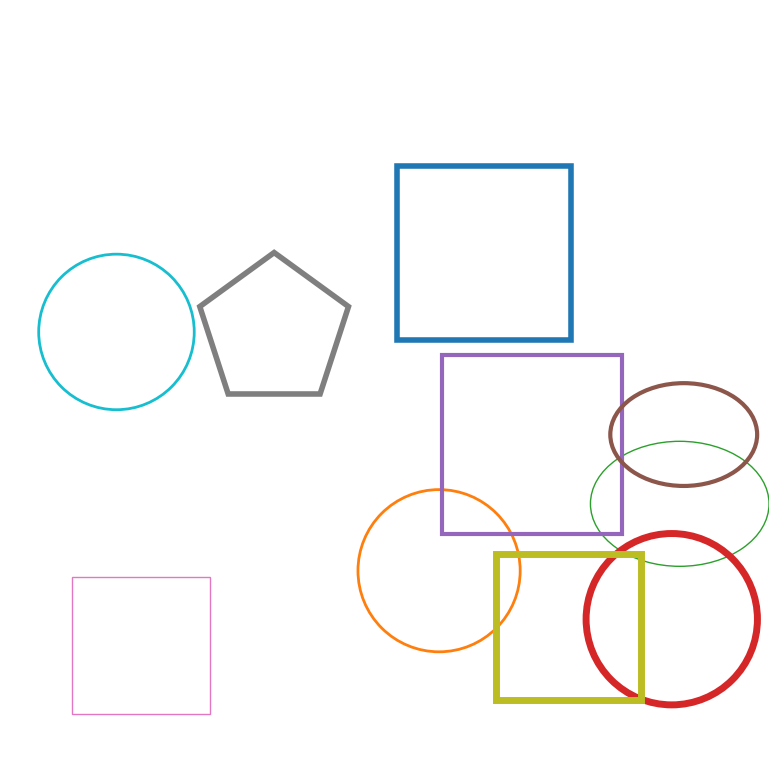[{"shape": "square", "thickness": 2, "radius": 0.56, "center": [0.629, 0.671]}, {"shape": "circle", "thickness": 1, "radius": 0.53, "center": [0.57, 0.259]}, {"shape": "oval", "thickness": 0.5, "radius": 0.58, "center": [0.883, 0.346]}, {"shape": "circle", "thickness": 2.5, "radius": 0.56, "center": [0.872, 0.196]}, {"shape": "square", "thickness": 1.5, "radius": 0.58, "center": [0.691, 0.423]}, {"shape": "oval", "thickness": 1.5, "radius": 0.48, "center": [0.888, 0.436]}, {"shape": "square", "thickness": 0.5, "radius": 0.45, "center": [0.183, 0.162]}, {"shape": "pentagon", "thickness": 2, "radius": 0.51, "center": [0.356, 0.57]}, {"shape": "square", "thickness": 2.5, "radius": 0.47, "center": [0.738, 0.186]}, {"shape": "circle", "thickness": 1, "radius": 0.51, "center": [0.151, 0.569]}]